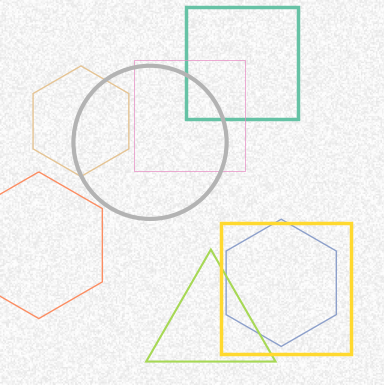[{"shape": "square", "thickness": 2.5, "radius": 0.73, "center": [0.628, 0.835]}, {"shape": "hexagon", "thickness": 1, "radius": 0.95, "center": [0.101, 0.363]}, {"shape": "hexagon", "thickness": 1, "radius": 0.83, "center": [0.73, 0.265]}, {"shape": "square", "thickness": 0.5, "radius": 0.72, "center": [0.493, 0.699]}, {"shape": "triangle", "thickness": 1.5, "radius": 0.97, "center": [0.548, 0.158]}, {"shape": "square", "thickness": 2.5, "radius": 0.85, "center": [0.743, 0.25]}, {"shape": "hexagon", "thickness": 1, "radius": 0.72, "center": [0.21, 0.685]}, {"shape": "circle", "thickness": 3, "radius": 0.99, "center": [0.39, 0.63]}]